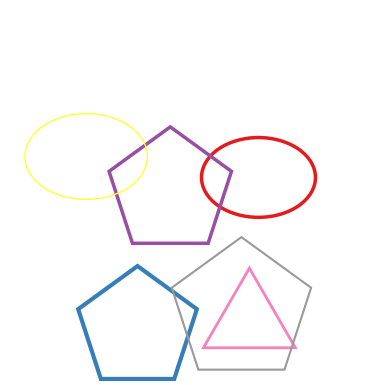[{"shape": "oval", "thickness": 2.5, "radius": 0.74, "center": [0.671, 0.539]}, {"shape": "pentagon", "thickness": 3, "radius": 0.81, "center": [0.357, 0.147]}, {"shape": "pentagon", "thickness": 2.5, "radius": 0.84, "center": [0.442, 0.503]}, {"shape": "oval", "thickness": 1, "radius": 0.8, "center": [0.224, 0.593]}, {"shape": "triangle", "thickness": 2, "radius": 0.69, "center": [0.648, 0.166]}, {"shape": "pentagon", "thickness": 1.5, "radius": 0.95, "center": [0.627, 0.194]}]